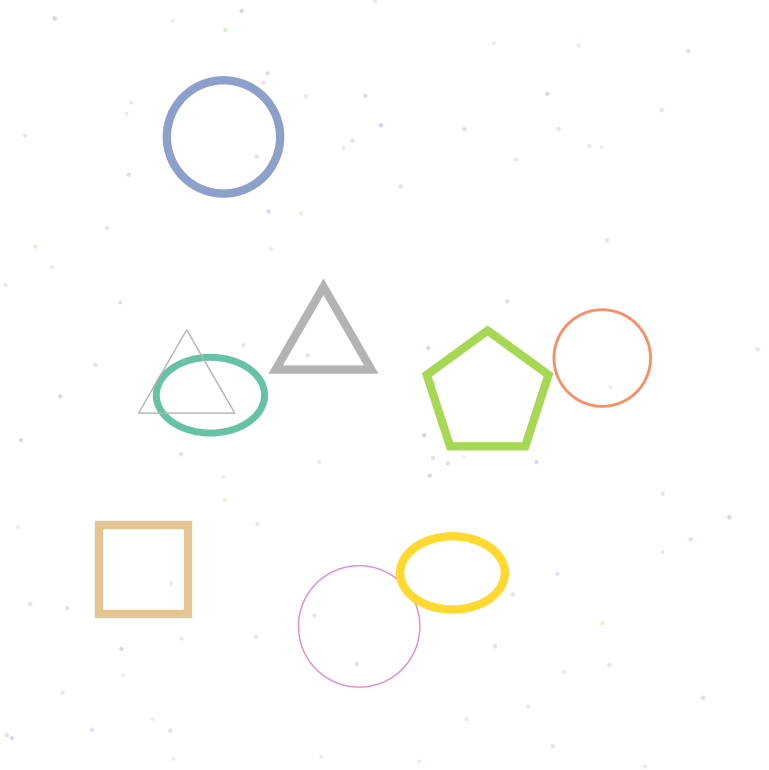[{"shape": "oval", "thickness": 2.5, "radius": 0.35, "center": [0.273, 0.487]}, {"shape": "circle", "thickness": 1, "radius": 0.31, "center": [0.782, 0.535]}, {"shape": "circle", "thickness": 3, "radius": 0.37, "center": [0.29, 0.822]}, {"shape": "circle", "thickness": 0.5, "radius": 0.39, "center": [0.466, 0.186]}, {"shape": "pentagon", "thickness": 3, "radius": 0.42, "center": [0.633, 0.488]}, {"shape": "oval", "thickness": 3, "radius": 0.34, "center": [0.588, 0.256]}, {"shape": "square", "thickness": 3, "radius": 0.29, "center": [0.187, 0.261]}, {"shape": "triangle", "thickness": 0.5, "radius": 0.36, "center": [0.242, 0.499]}, {"shape": "triangle", "thickness": 3, "radius": 0.36, "center": [0.42, 0.556]}]